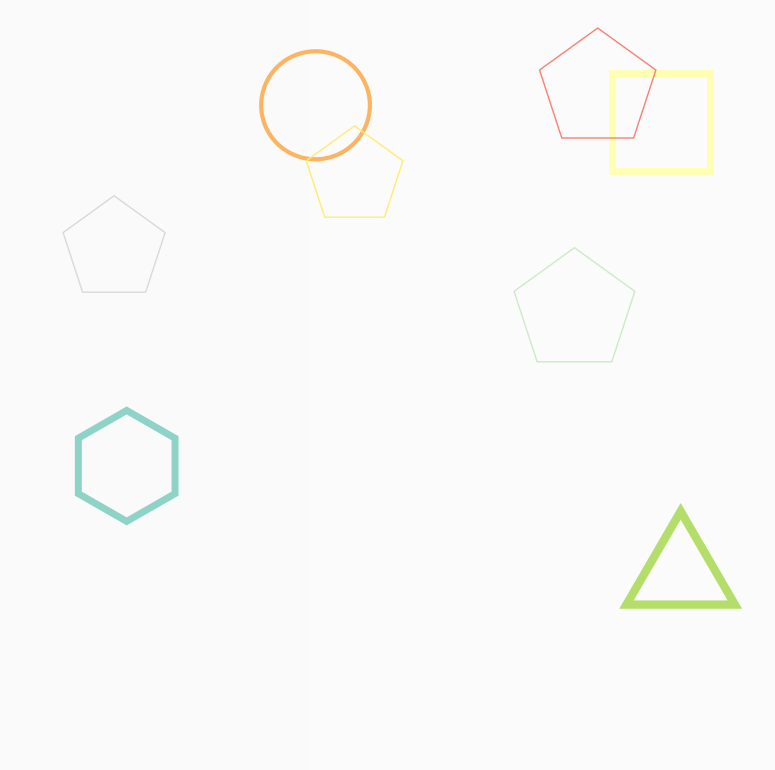[{"shape": "hexagon", "thickness": 2.5, "radius": 0.36, "center": [0.163, 0.395]}, {"shape": "square", "thickness": 2.5, "radius": 0.32, "center": [0.853, 0.842]}, {"shape": "pentagon", "thickness": 0.5, "radius": 0.39, "center": [0.771, 0.885]}, {"shape": "circle", "thickness": 1.5, "radius": 0.35, "center": [0.407, 0.863]}, {"shape": "triangle", "thickness": 3, "radius": 0.4, "center": [0.878, 0.255]}, {"shape": "pentagon", "thickness": 0.5, "radius": 0.35, "center": [0.147, 0.677]}, {"shape": "pentagon", "thickness": 0.5, "radius": 0.41, "center": [0.741, 0.596]}, {"shape": "pentagon", "thickness": 0.5, "radius": 0.33, "center": [0.458, 0.771]}]